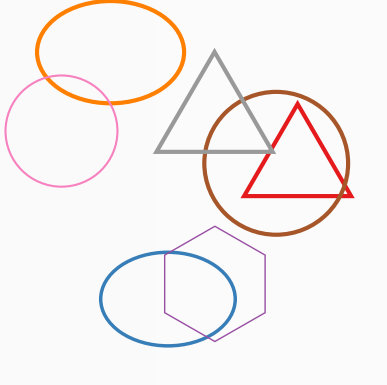[{"shape": "triangle", "thickness": 3, "radius": 0.8, "center": [0.768, 0.57]}, {"shape": "oval", "thickness": 2.5, "radius": 0.87, "center": [0.433, 0.223]}, {"shape": "hexagon", "thickness": 1, "radius": 0.75, "center": [0.555, 0.263]}, {"shape": "oval", "thickness": 3, "radius": 0.95, "center": [0.285, 0.865]}, {"shape": "circle", "thickness": 3, "radius": 0.93, "center": [0.713, 0.576]}, {"shape": "circle", "thickness": 1.5, "radius": 0.72, "center": [0.159, 0.66]}, {"shape": "triangle", "thickness": 3, "radius": 0.87, "center": [0.554, 0.692]}]